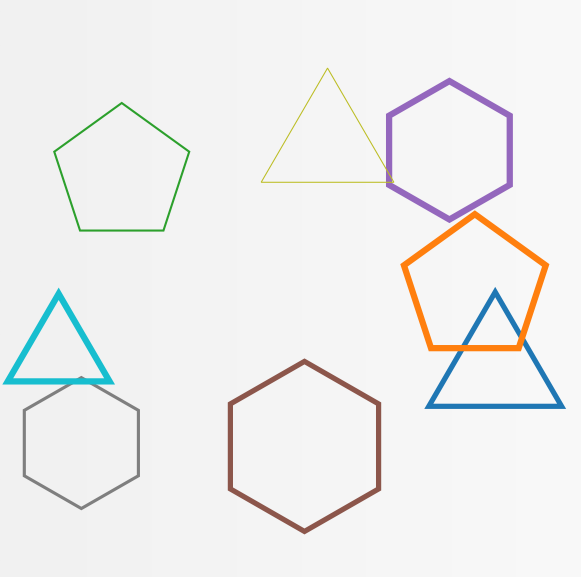[{"shape": "triangle", "thickness": 2.5, "radius": 0.66, "center": [0.852, 0.362]}, {"shape": "pentagon", "thickness": 3, "radius": 0.64, "center": [0.817, 0.5]}, {"shape": "pentagon", "thickness": 1, "radius": 0.61, "center": [0.209, 0.699]}, {"shape": "hexagon", "thickness": 3, "radius": 0.6, "center": [0.773, 0.739]}, {"shape": "hexagon", "thickness": 2.5, "radius": 0.74, "center": [0.524, 0.226]}, {"shape": "hexagon", "thickness": 1.5, "radius": 0.57, "center": [0.14, 0.232]}, {"shape": "triangle", "thickness": 0.5, "radius": 0.66, "center": [0.564, 0.749]}, {"shape": "triangle", "thickness": 3, "radius": 0.51, "center": [0.101, 0.389]}]